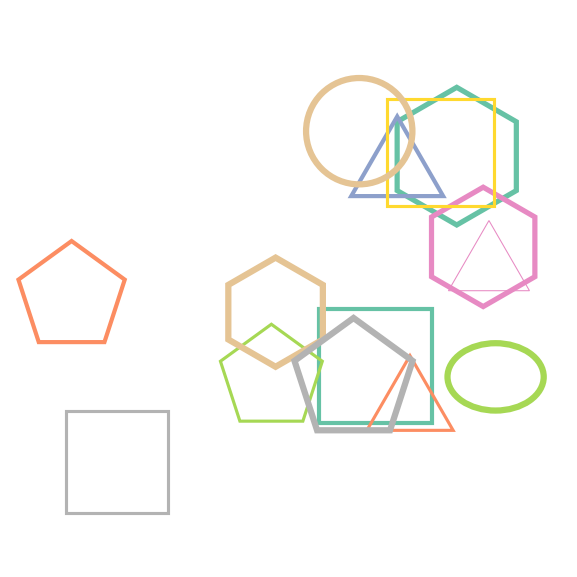[{"shape": "square", "thickness": 2, "radius": 0.49, "center": [0.65, 0.365]}, {"shape": "hexagon", "thickness": 2.5, "radius": 0.6, "center": [0.791, 0.729]}, {"shape": "pentagon", "thickness": 2, "radius": 0.48, "center": [0.124, 0.485]}, {"shape": "triangle", "thickness": 1.5, "radius": 0.43, "center": [0.71, 0.297]}, {"shape": "triangle", "thickness": 2, "radius": 0.46, "center": [0.688, 0.706]}, {"shape": "hexagon", "thickness": 2.5, "radius": 0.52, "center": [0.837, 0.572]}, {"shape": "triangle", "thickness": 0.5, "radius": 0.41, "center": [0.847, 0.536]}, {"shape": "oval", "thickness": 3, "radius": 0.42, "center": [0.858, 0.347]}, {"shape": "pentagon", "thickness": 1.5, "radius": 0.46, "center": [0.47, 0.345]}, {"shape": "square", "thickness": 1.5, "radius": 0.46, "center": [0.762, 0.735]}, {"shape": "circle", "thickness": 3, "radius": 0.46, "center": [0.622, 0.772]}, {"shape": "hexagon", "thickness": 3, "radius": 0.47, "center": [0.477, 0.459]}, {"shape": "pentagon", "thickness": 3, "radius": 0.54, "center": [0.612, 0.341]}, {"shape": "square", "thickness": 1.5, "radius": 0.44, "center": [0.203, 0.199]}]